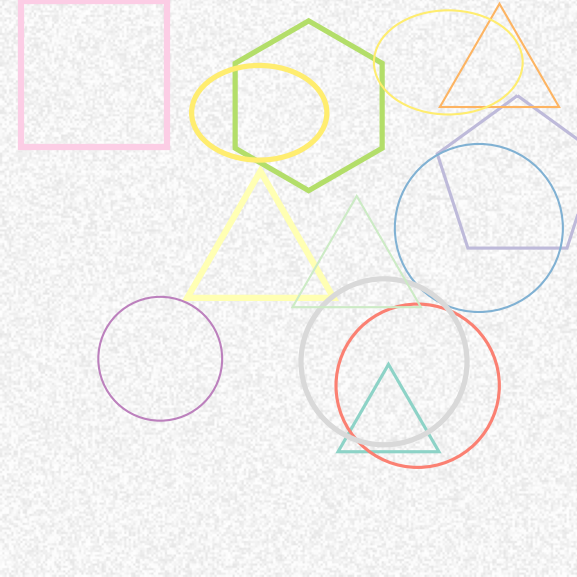[{"shape": "triangle", "thickness": 1.5, "radius": 0.5, "center": [0.673, 0.267]}, {"shape": "triangle", "thickness": 3, "radius": 0.73, "center": [0.451, 0.556]}, {"shape": "pentagon", "thickness": 1.5, "radius": 0.73, "center": [0.896, 0.688]}, {"shape": "circle", "thickness": 1.5, "radius": 0.71, "center": [0.723, 0.331]}, {"shape": "circle", "thickness": 1, "radius": 0.73, "center": [0.829, 0.604]}, {"shape": "triangle", "thickness": 1, "radius": 0.6, "center": [0.865, 0.873]}, {"shape": "hexagon", "thickness": 2.5, "radius": 0.73, "center": [0.534, 0.816]}, {"shape": "square", "thickness": 3, "radius": 0.63, "center": [0.162, 0.872]}, {"shape": "circle", "thickness": 2.5, "radius": 0.72, "center": [0.665, 0.373]}, {"shape": "circle", "thickness": 1, "radius": 0.54, "center": [0.277, 0.378]}, {"shape": "triangle", "thickness": 1, "radius": 0.64, "center": [0.618, 0.531]}, {"shape": "oval", "thickness": 2.5, "radius": 0.59, "center": [0.449, 0.804]}, {"shape": "oval", "thickness": 1, "radius": 0.64, "center": [0.776, 0.891]}]